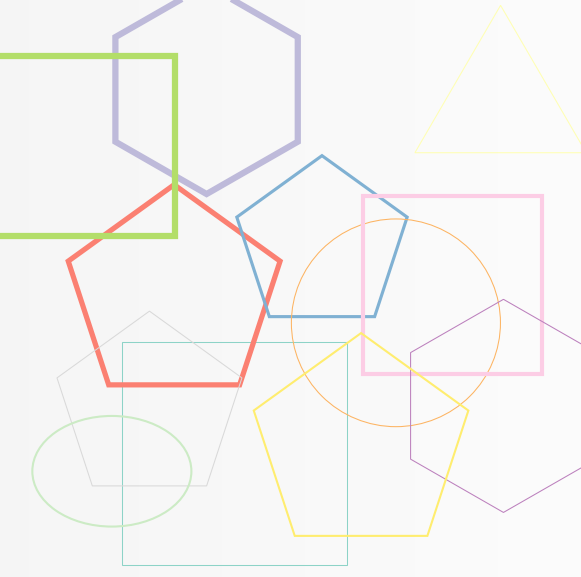[{"shape": "square", "thickness": 0.5, "radius": 0.97, "center": [0.403, 0.214]}, {"shape": "triangle", "thickness": 0.5, "radius": 0.85, "center": [0.861, 0.82]}, {"shape": "hexagon", "thickness": 3, "radius": 0.91, "center": [0.355, 0.844]}, {"shape": "pentagon", "thickness": 2.5, "radius": 0.96, "center": [0.3, 0.488]}, {"shape": "pentagon", "thickness": 1.5, "radius": 0.77, "center": [0.554, 0.576]}, {"shape": "circle", "thickness": 0.5, "radius": 0.9, "center": [0.681, 0.44]}, {"shape": "square", "thickness": 3, "radius": 0.78, "center": [0.145, 0.746]}, {"shape": "square", "thickness": 2, "radius": 0.77, "center": [0.779, 0.505]}, {"shape": "pentagon", "thickness": 0.5, "radius": 0.84, "center": [0.257, 0.293]}, {"shape": "hexagon", "thickness": 0.5, "radius": 0.92, "center": [0.866, 0.296]}, {"shape": "oval", "thickness": 1, "radius": 0.68, "center": [0.192, 0.183]}, {"shape": "pentagon", "thickness": 1, "radius": 0.97, "center": [0.621, 0.228]}]